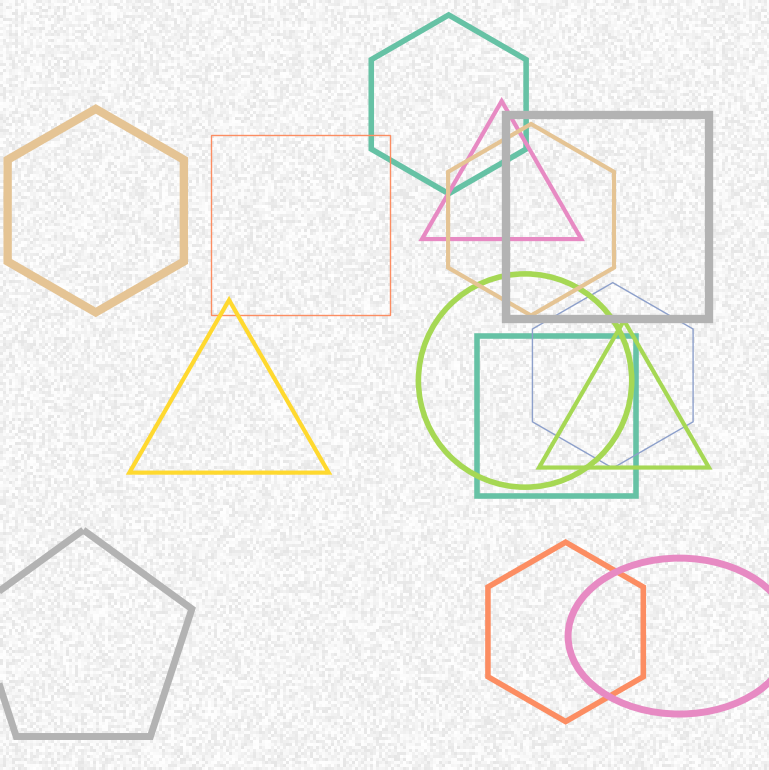[{"shape": "square", "thickness": 2, "radius": 0.52, "center": [0.723, 0.46]}, {"shape": "hexagon", "thickness": 2, "radius": 0.58, "center": [0.583, 0.864]}, {"shape": "hexagon", "thickness": 2, "radius": 0.58, "center": [0.735, 0.179]}, {"shape": "square", "thickness": 0.5, "radius": 0.58, "center": [0.39, 0.708]}, {"shape": "hexagon", "thickness": 0.5, "radius": 0.6, "center": [0.796, 0.512]}, {"shape": "oval", "thickness": 2.5, "radius": 0.72, "center": [0.882, 0.174]}, {"shape": "triangle", "thickness": 1.5, "radius": 0.6, "center": [0.651, 0.749]}, {"shape": "circle", "thickness": 2, "radius": 0.69, "center": [0.682, 0.506]}, {"shape": "triangle", "thickness": 1.5, "radius": 0.64, "center": [0.81, 0.456]}, {"shape": "triangle", "thickness": 1.5, "radius": 0.75, "center": [0.297, 0.461]}, {"shape": "hexagon", "thickness": 3, "radius": 0.66, "center": [0.124, 0.726]}, {"shape": "hexagon", "thickness": 1.5, "radius": 0.62, "center": [0.69, 0.715]}, {"shape": "pentagon", "thickness": 2.5, "radius": 0.74, "center": [0.108, 0.163]}, {"shape": "square", "thickness": 3, "radius": 0.66, "center": [0.789, 0.718]}]